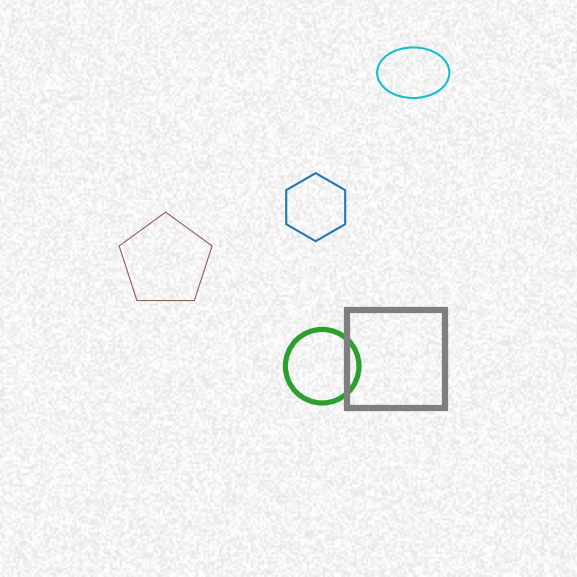[{"shape": "hexagon", "thickness": 1, "radius": 0.29, "center": [0.547, 0.64]}, {"shape": "circle", "thickness": 2.5, "radius": 0.32, "center": [0.558, 0.365]}, {"shape": "pentagon", "thickness": 0.5, "radius": 0.42, "center": [0.287, 0.547]}, {"shape": "square", "thickness": 3, "radius": 0.42, "center": [0.686, 0.378]}, {"shape": "oval", "thickness": 1, "radius": 0.31, "center": [0.716, 0.873]}]